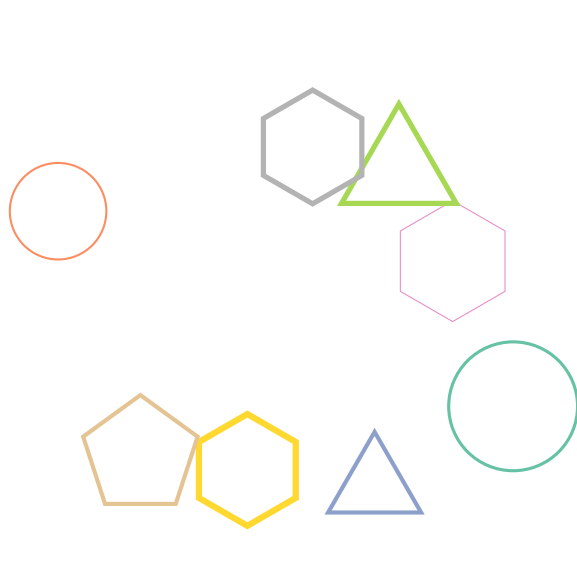[{"shape": "circle", "thickness": 1.5, "radius": 0.56, "center": [0.889, 0.296]}, {"shape": "circle", "thickness": 1, "radius": 0.42, "center": [0.101, 0.633]}, {"shape": "triangle", "thickness": 2, "radius": 0.47, "center": [0.649, 0.158]}, {"shape": "hexagon", "thickness": 0.5, "radius": 0.52, "center": [0.784, 0.547]}, {"shape": "triangle", "thickness": 2.5, "radius": 0.57, "center": [0.691, 0.704]}, {"shape": "hexagon", "thickness": 3, "radius": 0.48, "center": [0.428, 0.185]}, {"shape": "pentagon", "thickness": 2, "radius": 0.52, "center": [0.243, 0.211]}, {"shape": "hexagon", "thickness": 2.5, "radius": 0.49, "center": [0.541, 0.745]}]